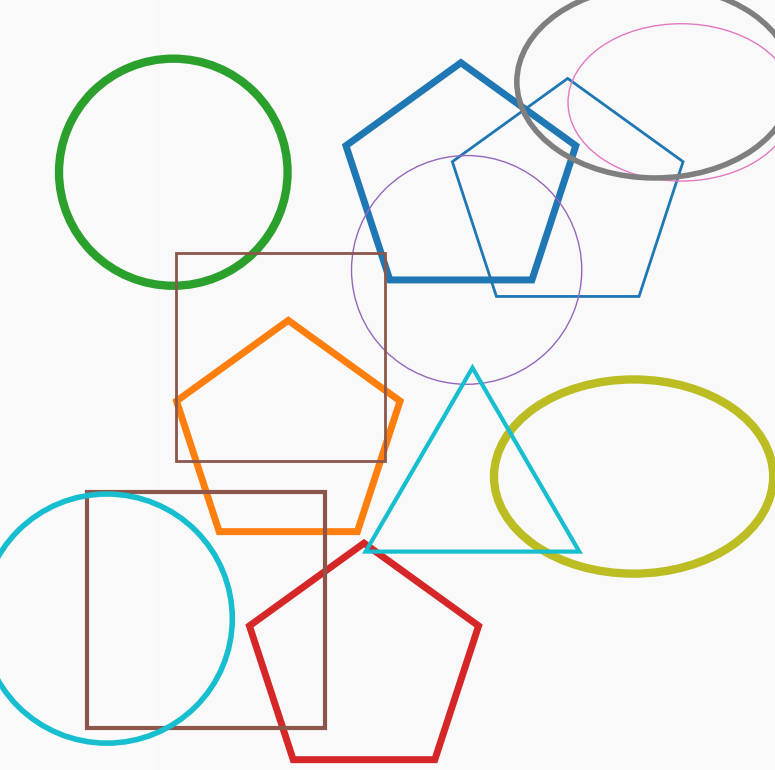[{"shape": "pentagon", "thickness": 2.5, "radius": 0.78, "center": [0.595, 0.763]}, {"shape": "pentagon", "thickness": 1, "radius": 0.78, "center": [0.733, 0.742]}, {"shape": "pentagon", "thickness": 2.5, "radius": 0.76, "center": [0.372, 0.432]}, {"shape": "circle", "thickness": 3, "radius": 0.74, "center": [0.224, 0.776]}, {"shape": "pentagon", "thickness": 2.5, "radius": 0.78, "center": [0.47, 0.139]}, {"shape": "circle", "thickness": 0.5, "radius": 0.74, "center": [0.602, 0.649]}, {"shape": "square", "thickness": 1.5, "radius": 0.77, "center": [0.266, 0.208]}, {"shape": "square", "thickness": 1, "radius": 0.67, "center": [0.362, 0.536]}, {"shape": "oval", "thickness": 0.5, "radius": 0.73, "center": [0.879, 0.867]}, {"shape": "oval", "thickness": 2, "radius": 0.89, "center": [0.845, 0.894]}, {"shape": "oval", "thickness": 3, "radius": 0.9, "center": [0.818, 0.381]}, {"shape": "triangle", "thickness": 1.5, "radius": 0.8, "center": [0.61, 0.363]}, {"shape": "circle", "thickness": 2, "radius": 0.81, "center": [0.138, 0.197]}]